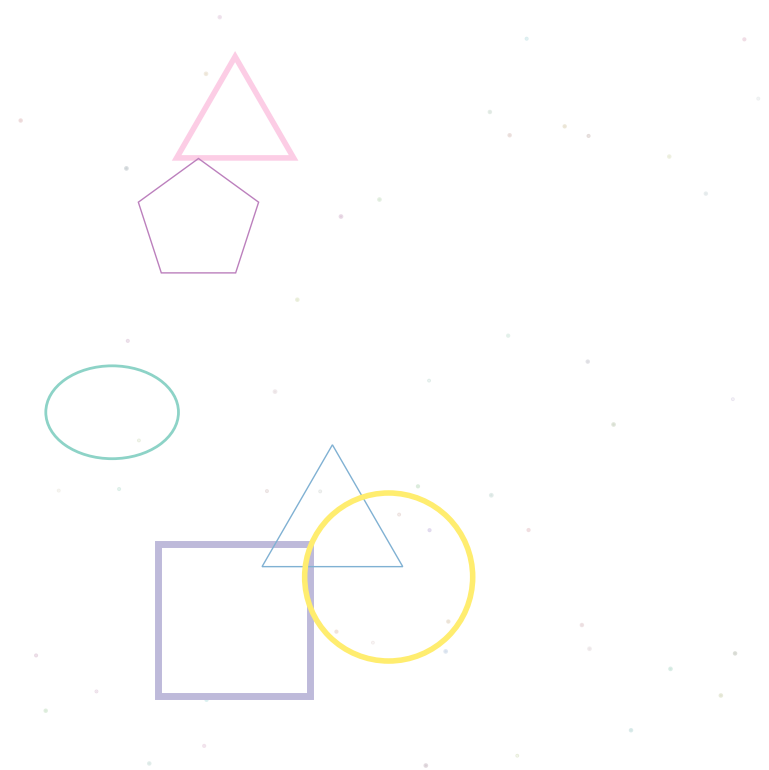[{"shape": "oval", "thickness": 1, "radius": 0.43, "center": [0.146, 0.465]}, {"shape": "square", "thickness": 2.5, "radius": 0.49, "center": [0.304, 0.195]}, {"shape": "triangle", "thickness": 0.5, "radius": 0.53, "center": [0.432, 0.317]}, {"shape": "triangle", "thickness": 2, "radius": 0.44, "center": [0.305, 0.839]}, {"shape": "pentagon", "thickness": 0.5, "radius": 0.41, "center": [0.258, 0.712]}, {"shape": "circle", "thickness": 2, "radius": 0.55, "center": [0.505, 0.251]}]